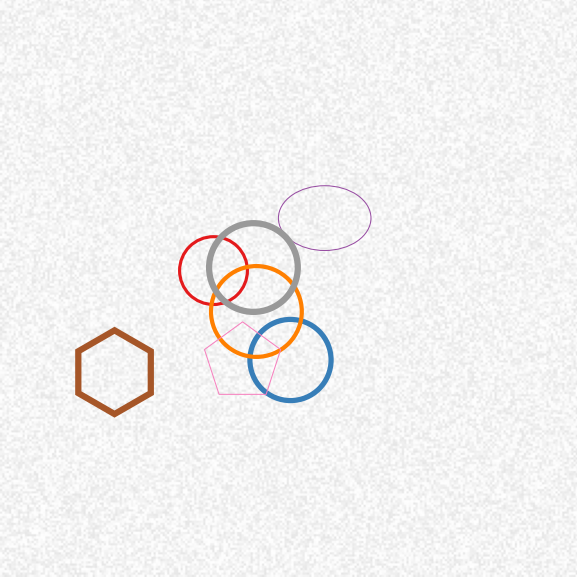[{"shape": "circle", "thickness": 1.5, "radius": 0.29, "center": [0.37, 0.531]}, {"shape": "circle", "thickness": 2.5, "radius": 0.35, "center": [0.503, 0.376]}, {"shape": "oval", "thickness": 0.5, "radius": 0.4, "center": [0.562, 0.621]}, {"shape": "circle", "thickness": 2, "radius": 0.39, "center": [0.444, 0.46]}, {"shape": "hexagon", "thickness": 3, "radius": 0.36, "center": [0.198, 0.355]}, {"shape": "pentagon", "thickness": 0.5, "radius": 0.35, "center": [0.42, 0.372]}, {"shape": "circle", "thickness": 3, "radius": 0.38, "center": [0.439, 0.536]}]